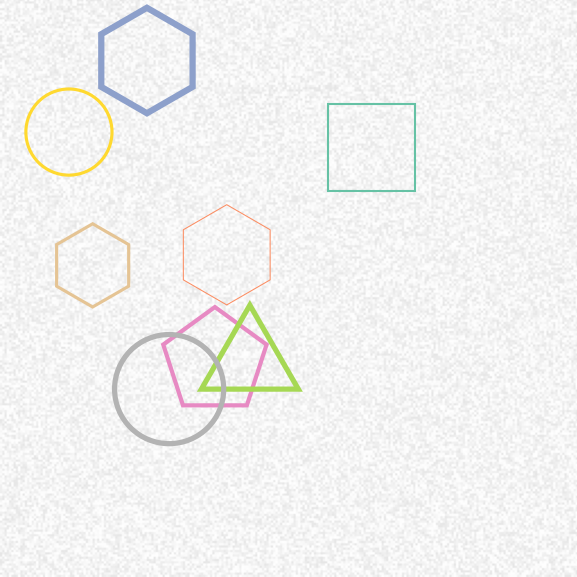[{"shape": "square", "thickness": 1, "radius": 0.38, "center": [0.643, 0.744]}, {"shape": "hexagon", "thickness": 0.5, "radius": 0.43, "center": [0.393, 0.558]}, {"shape": "hexagon", "thickness": 3, "radius": 0.46, "center": [0.254, 0.894]}, {"shape": "pentagon", "thickness": 2, "radius": 0.47, "center": [0.372, 0.373]}, {"shape": "triangle", "thickness": 2.5, "radius": 0.48, "center": [0.433, 0.374]}, {"shape": "circle", "thickness": 1.5, "radius": 0.37, "center": [0.119, 0.77]}, {"shape": "hexagon", "thickness": 1.5, "radius": 0.36, "center": [0.16, 0.54]}, {"shape": "circle", "thickness": 2.5, "radius": 0.47, "center": [0.293, 0.325]}]